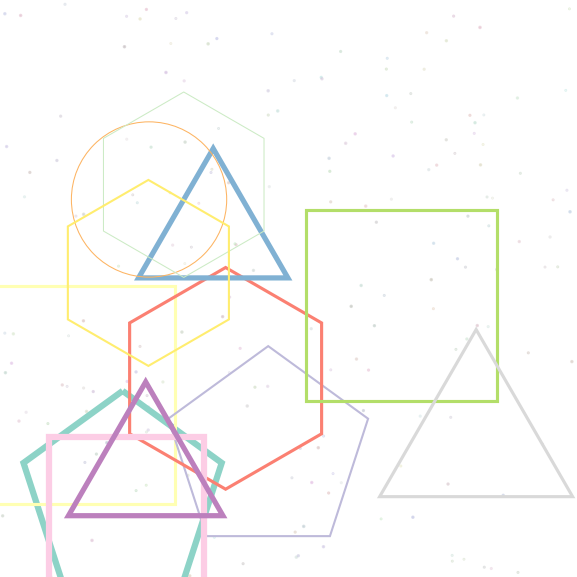[{"shape": "pentagon", "thickness": 3, "radius": 0.9, "center": [0.212, 0.142]}, {"shape": "square", "thickness": 1.5, "radius": 0.94, "center": [0.114, 0.316]}, {"shape": "pentagon", "thickness": 1, "radius": 0.91, "center": [0.464, 0.218]}, {"shape": "hexagon", "thickness": 1.5, "radius": 0.96, "center": [0.391, 0.344]}, {"shape": "triangle", "thickness": 2.5, "radius": 0.75, "center": [0.369, 0.593]}, {"shape": "circle", "thickness": 0.5, "radius": 0.67, "center": [0.258, 0.654]}, {"shape": "square", "thickness": 1.5, "radius": 0.83, "center": [0.695, 0.47]}, {"shape": "square", "thickness": 3, "radius": 0.67, "center": [0.219, 0.109]}, {"shape": "triangle", "thickness": 1.5, "radius": 0.96, "center": [0.824, 0.236]}, {"shape": "triangle", "thickness": 2.5, "radius": 0.77, "center": [0.252, 0.183]}, {"shape": "hexagon", "thickness": 0.5, "radius": 0.8, "center": [0.318, 0.679]}, {"shape": "hexagon", "thickness": 1, "radius": 0.81, "center": [0.257, 0.527]}]